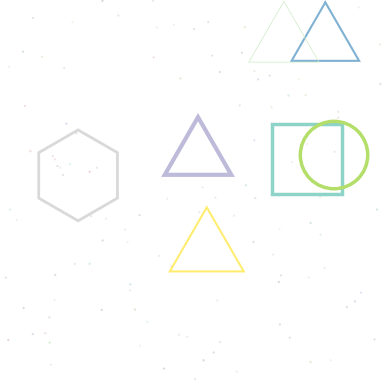[{"shape": "square", "thickness": 2.5, "radius": 0.46, "center": [0.797, 0.587]}, {"shape": "triangle", "thickness": 3, "radius": 0.5, "center": [0.514, 0.596]}, {"shape": "triangle", "thickness": 1.5, "radius": 0.51, "center": [0.845, 0.893]}, {"shape": "circle", "thickness": 2.5, "radius": 0.44, "center": [0.868, 0.597]}, {"shape": "hexagon", "thickness": 2, "radius": 0.59, "center": [0.203, 0.544]}, {"shape": "triangle", "thickness": 0.5, "radius": 0.53, "center": [0.737, 0.891]}, {"shape": "triangle", "thickness": 1.5, "radius": 0.55, "center": [0.537, 0.35]}]